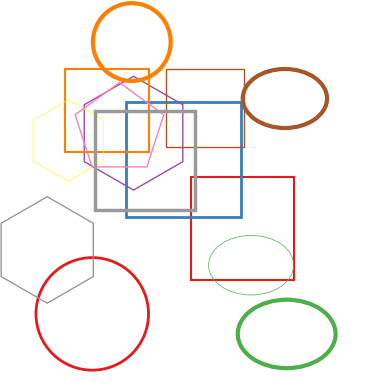[{"shape": "circle", "thickness": 2, "radius": 0.73, "center": [0.24, 0.185]}, {"shape": "square", "thickness": 1.5, "radius": 0.67, "center": [0.631, 0.407]}, {"shape": "square", "thickness": 2, "radius": 0.75, "center": [0.477, 0.585]}, {"shape": "oval", "thickness": 0.5, "radius": 0.55, "center": [0.652, 0.311]}, {"shape": "oval", "thickness": 3, "radius": 0.64, "center": [0.745, 0.133]}, {"shape": "hexagon", "thickness": 1, "radius": 0.74, "center": [0.347, 0.654]}, {"shape": "square", "thickness": 1.5, "radius": 0.54, "center": [0.278, 0.713]}, {"shape": "circle", "thickness": 3, "radius": 0.51, "center": [0.342, 0.891]}, {"shape": "hexagon", "thickness": 0.5, "radius": 0.53, "center": [0.177, 0.635]}, {"shape": "square", "thickness": 1, "radius": 0.51, "center": [0.534, 0.719]}, {"shape": "oval", "thickness": 3, "radius": 0.55, "center": [0.74, 0.744]}, {"shape": "pentagon", "thickness": 1, "radius": 0.61, "center": [0.31, 0.664]}, {"shape": "hexagon", "thickness": 1, "radius": 0.69, "center": [0.123, 0.351]}, {"shape": "square", "thickness": 2.5, "radius": 0.64, "center": [0.377, 0.583]}]